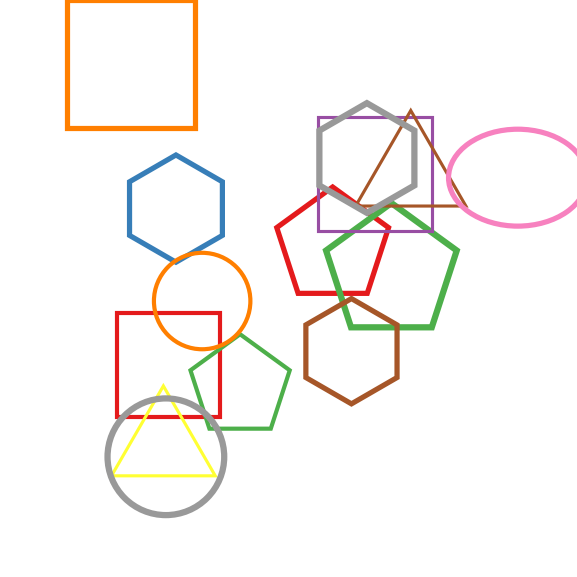[{"shape": "square", "thickness": 2, "radius": 0.45, "center": [0.292, 0.367]}, {"shape": "pentagon", "thickness": 2.5, "radius": 0.51, "center": [0.576, 0.574]}, {"shape": "hexagon", "thickness": 2.5, "radius": 0.46, "center": [0.305, 0.638]}, {"shape": "pentagon", "thickness": 2, "radius": 0.45, "center": [0.416, 0.33]}, {"shape": "pentagon", "thickness": 3, "radius": 0.59, "center": [0.678, 0.529]}, {"shape": "square", "thickness": 1.5, "radius": 0.49, "center": [0.649, 0.698]}, {"shape": "square", "thickness": 2.5, "radius": 0.55, "center": [0.226, 0.889]}, {"shape": "circle", "thickness": 2, "radius": 0.42, "center": [0.35, 0.478]}, {"shape": "triangle", "thickness": 1.5, "radius": 0.52, "center": [0.283, 0.227]}, {"shape": "triangle", "thickness": 1.5, "radius": 0.55, "center": [0.711, 0.697]}, {"shape": "hexagon", "thickness": 2.5, "radius": 0.46, "center": [0.609, 0.391]}, {"shape": "oval", "thickness": 2.5, "radius": 0.6, "center": [0.897, 0.691]}, {"shape": "circle", "thickness": 3, "radius": 0.51, "center": [0.287, 0.208]}, {"shape": "hexagon", "thickness": 3, "radius": 0.47, "center": [0.635, 0.726]}]